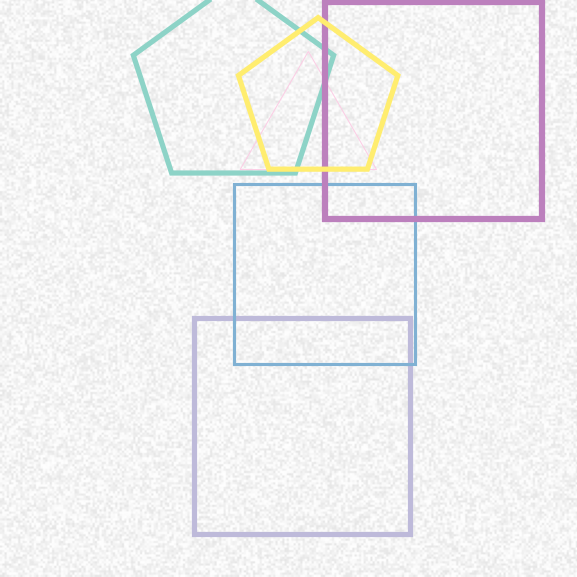[{"shape": "pentagon", "thickness": 2.5, "radius": 0.91, "center": [0.404, 0.847]}, {"shape": "square", "thickness": 2.5, "radius": 0.93, "center": [0.523, 0.262]}, {"shape": "square", "thickness": 1.5, "radius": 0.78, "center": [0.562, 0.525]}, {"shape": "triangle", "thickness": 0.5, "radius": 0.68, "center": [0.534, 0.774]}, {"shape": "square", "thickness": 3, "radius": 0.94, "center": [0.75, 0.808]}, {"shape": "pentagon", "thickness": 2.5, "radius": 0.73, "center": [0.551, 0.824]}]